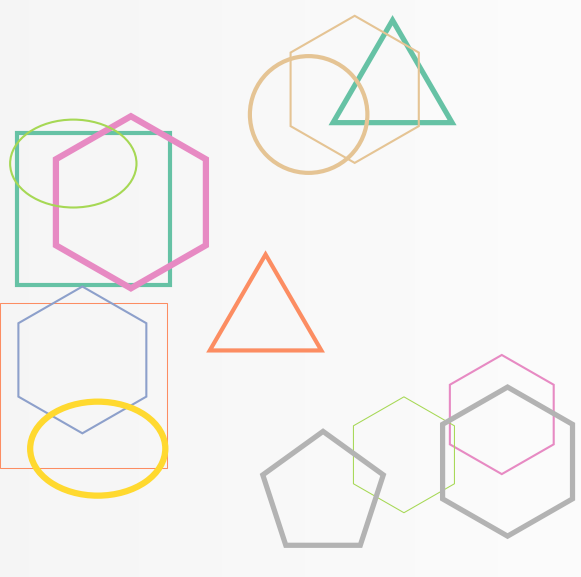[{"shape": "triangle", "thickness": 2.5, "radius": 0.59, "center": [0.675, 0.846]}, {"shape": "square", "thickness": 2, "radius": 0.66, "center": [0.16, 0.637]}, {"shape": "triangle", "thickness": 2, "radius": 0.55, "center": [0.457, 0.448]}, {"shape": "square", "thickness": 0.5, "radius": 0.72, "center": [0.143, 0.332]}, {"shape": "hexagon", "thickness": 1, "radius": 0.64, "center": [0.142, 0.376]}, {"shape": "hexagon", "thickness": 3, "radius": 0.74, "center": [0.225, 0.649]}, {"shape": "hexagon", "thickness": 1, "radius": 0.52, "center": [0.863, 0.281]}, {"shape": "hexagon", "thickness": 0.5, "radius": 0.5, "center": [0.695, 0.212]}, {"shape": "oval", "thickness": 1, "radius": 0.54, "center": [0.126, 0.716]}, {"shape": "oval", "thickness": 3, "radius": 0.58, "center": [0.168, 0.222]}, {"shape": "circle", "thickness": 2, "radius": 0.51, "center": [0.531, 0.801]}, {"shape": "hexagon", "thickness": 1, "radius": 0.64, "center": [0.61, 0.844]}, {"shape": "pentagon", "thickness": 2.5, "radius": 0.55, "center": [0.556, 0.143]}, {"shape": "hexagon", "thickness": 2.5, "radius": 0.65, "center": [0.873, 0.2]}]